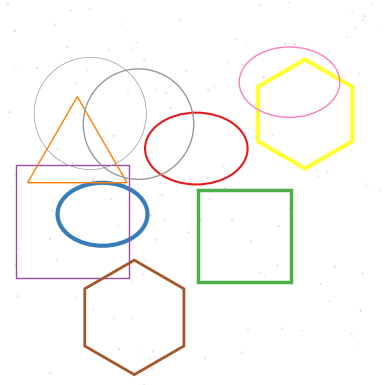[{"shape": "oval", "thickness": 1.5, "radius": 0.67, "center": [0.51, 0.614]}, {"shape": "oval", "thickness": 3, "radius": 0.58, "center": [0.266, 0.443]}, {"shape": "square", "thickness": 2.5, "radius": 0.6, "center": [0.635, 0.387]}, {"shape": "square", "thickness": 1, "radius": 0.74, "center": [0.188, 0.424]}, {"shape": "triangle", "thickness": 1, "radius": 0.74, "center": [0.201, 0.6]}, {"shape": "hexagon", "thickness": 3, "radius": 0.71, "center": [0.792, 0.704]}, {"shape": "hexagon", "thickness": 2, "radius": 0.74, "center": [0.349, 0.176]}, {"shape": "oval", "thickness": 1, "radius": 0.65, "center": [0.752, 0.787]}, {"shape": "circle", "thickness": 1, "radius": 0.72, "center": [0.36, 0.678]}, {"shape": "circle", "thickness": 0.5, "radius": 0.73, "center": [0.234, 0.705]}]